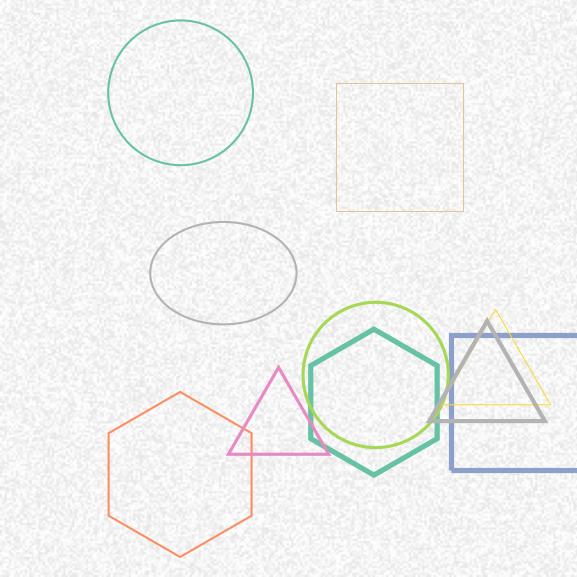[{"shape": "hexagon", "thickness": 2.5, "radius": 0.63, "center": [0.648, 0.303]}, {"shape": "circle", "thickness": 1, "radius": 0.63, "center": [0.313, 0.838]}, {"shape": "hexagon", "thickness": 1, "radius": 0.71, "center": [0.312, 0.178]}, {"shape": "square", "thickness": 2.5, "radius": 0.58, "center": [0.897, 0.302]}, {"shape": "triangle", "thickness": 1.5, "radius": 0.5, "center": [0.482, 0.263]}, {"shape": "circle", "thickness": 1.5, "radius": 0.63, "center": [0.651, 0.35]}, {"shape": "triangle", "thickness": 0.5, "radius": 0.55, "center": [0.858, 0.353]}, {"shape": "square", "thickness": 0.5, "radius": 0.55, "center": [0.692, 0.744]}, {"shape": "oval", "thickness": 1, "radius": 0.63, "center": [0.387, 0.526]}, {"shape": "triangle", "thickness": 2, "radius": 0.58, "center": [0.843, 0.328]}]